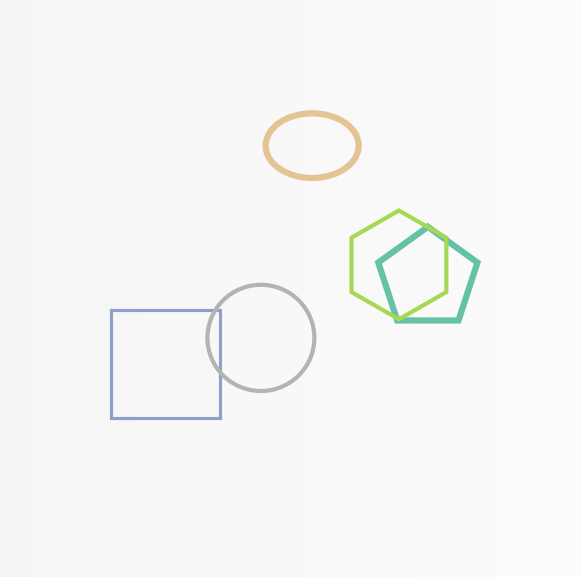[{"shape": "pentagon", "thickness": 3, "radius": 0.45, "center": [0.736, 0.517]}, {"shape": "square", "thickness": 1.5, "radius": 0.47, "center": [0.285, 0.369]}, {"shape": "hexagon", "thickness": 2, "radius": 0.47, "center": [0.686, 0.54]}, {"shape": "oval", "thickness": 3, "radius": 0.4, "center": [0.537, 0.747]}, {"shape": "circle", "thickness": 2, "radius": 0.46, "center": [0.449, 0.414]}]